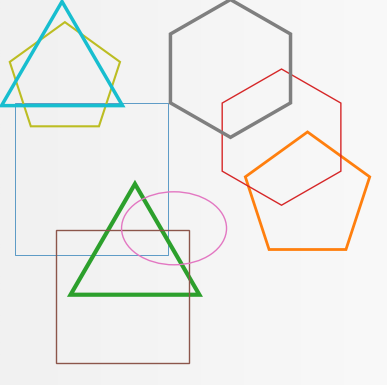[{"shape": "square", "thickness": 0.5, "radius": 0.99, "center": [0.237, 0.535]}, {"shape": "pentagon", "thickness": 2, "radius": 0.84, "center": [0.794, 0.488]}, {"shape": "triangle", "thickness": 3, "radius": 0.96, "center": [0.348, 0.33]}, {"shape": "hexagon", "thickness": 1, "radius": 0.88, "center": [0.727, 0.644]}, {"shape": "square", "thickness": 1, "radius": 0.86, "center": [0.317, 0.23]}, {"shape": "oval", "thickness": 1, "radius": 0.68, "center": [0.449, 0.407]}, {"shape": "hexagon", "thickness": 2.5, "radius": 0.89, "center": [0.595, 0.822]}, {"shape": "pentagon", "thickness": 1.5, "radius": 0.75, "center": [0.167, 0.793]}, {"shape": "triangle", "thickness": 2.5, "radius": 0.9, "center": [0.16, 0.816]}]